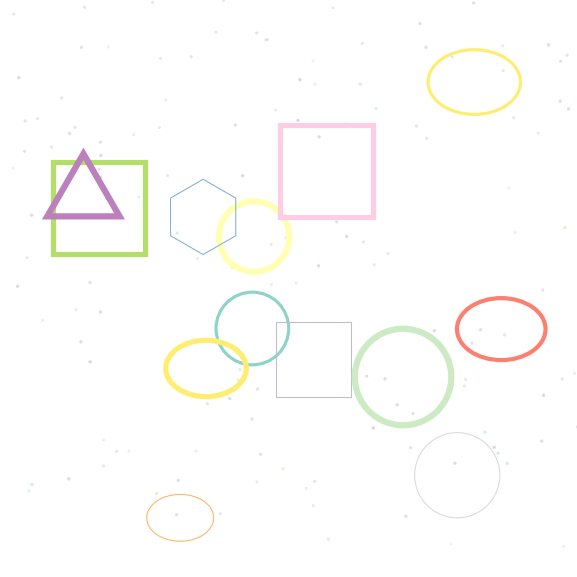[{"shape": "circle", "thickness": 1.5, "radius": 0.31, "center": [0.437, 0.43]}, {"shape": "circle", "thickness": 3, "radius": 0.3, "center": [0.44, 0.589]}, {"shape": "square", "thickness": 0.5, "radius": 0.33, "center": [0.543, 0.377]}, {"shape": "oval", "thickness": 2, "radius": 0.38, "center": [0.868, 0.429]}, {"shape": "hexagon", "thickness": 0.5, "radius": 0.33, "center": [0.352, 0.624]}, {"shape": "oval", "thickness": 0.5, "radius": 0.29, "center": [0.312, 0.102]}, {"shape": "square", "thickness": 2.5, "radius": 0.4, "center": [0.172, 0.639]}, {"shape": "square", "thickness": 2.5, "radius": 0.4, "center": [0.565, 0.703]}, {"shape": "circle", "thickness": 0.5, "radius": 0.37, "center": [0.792, 0.176]}, {"shape": "triangle", "thickness": 3, "radius": 0.36, "center": [0.144, 0.661]}, {"shape": "circle", "thickness": 3, "radius": 0.42, "center": [0.698, 0.346]}, {"shape": "oval", "thickness": 1.5, "radius": 0.4, "center": [0.821, 0.857]}, {"shape": "oval", "thickness": 2.5, "radius": 0.35, "center": [0.357, 0.361]}]